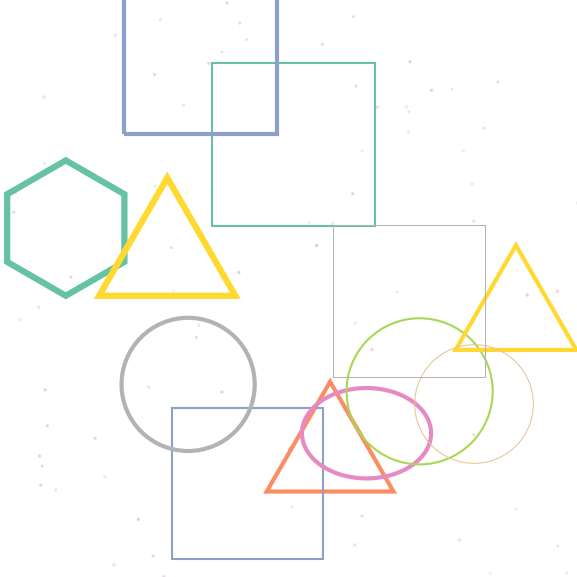[{"shape": "square", "thickness": 1, "radius": 0.71, "center": [0.509, 0.749]}, {"shape": "hexagon", "thickness": 3, "radius": 0.59, "center": [0.114, 0.604]}, {"shape": "triangle", "thickness": 2, "radius": 0.63, "center": [0.572, 0.211]}, {"shape": "square", "thickness": 2, "radius": 0.66, "center": [0.347, 0.9]}, {"shape": "square", "thickness": 1, "radius": 0.66, "center": [0.428, 0.162]}, {"shape": "oval", "thickness": 2, "radius": 0.56, "center": [0.635, 0.249]}, {"shape": "circle", "thickness": 1, "radius": 0.63, "center": [0.727, 0.322]}, {"shape": "triangle", "thickness": 3, "radius": 0.68, "center": [0.29, 0.555]}, {"shape": "triangle", "thickness": 2, "radius": 0.6, "center": [0.893, 0.454]}, {"shape": "circle", "thickness": 0.5, "radius": 0.51, "center": [0.821, 0.3]}, {"shape": "circle", "thickness": 2, "radius": 0.58, "center": [0.326, 0.334]}, {"shape": "square", "thickness": 0.5, "radius": 0.66, "center": [0.708, 0.477]}]